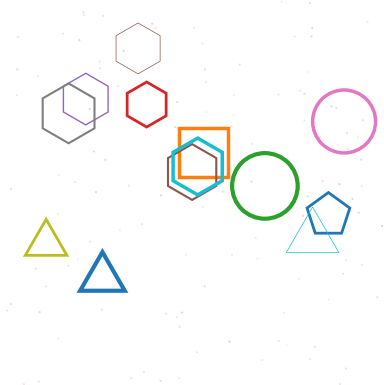[{"shape": "pentagon", "thickness": 2, "radius": 0.29, "center": [0.853, 0.442]}, {"shape": "triangle", "thickness": 3, "radius": 0.33, "center": [0.266, 0.278]}, {"shape": "square", "thickness": 2.5, "radius": 0.32, "center": [0.528, 0.604]}, {"shape": "circle", "thickness": 3, "radius": 0.43, "center": [0.688, 0.517]}, {"shape": "hexagon", "thickness": 2, "radius": 0.29, "center": [0.381, 0.729]}, {"shape": "hexagon", "thickness": 1, "radius": 0.34, "center": [0.223, 0.743]}, {"shape": "hexagon", "thickness": 0.5, "radius": 0.33, "center": [0.359, 0.874]}, {"shape": "hexagon", "thickness": 1.5, "radius": 0.36, "center": [0.499, 0.553]}, {"shape": "circle", "thickness": 2.5, "radius": 0.41, "center": [0.894, 0.684]}, {"shape": "hexagon", "thickness": 1.5, "radius": 0.39, "center": [0.178, 0.706]}, {"shape": "triangle", "thickness": 2, "radius": 0.31, "center": [0.12, 0.368]}, {"shape": "triangle", "thickness": 0.5, "radius": 0.39, "center": [0.812, 0.384]}, {"shape": "hexagon", "thickness": 2.5, "radius": 0.37, "center": [0.513, 0.568]}]